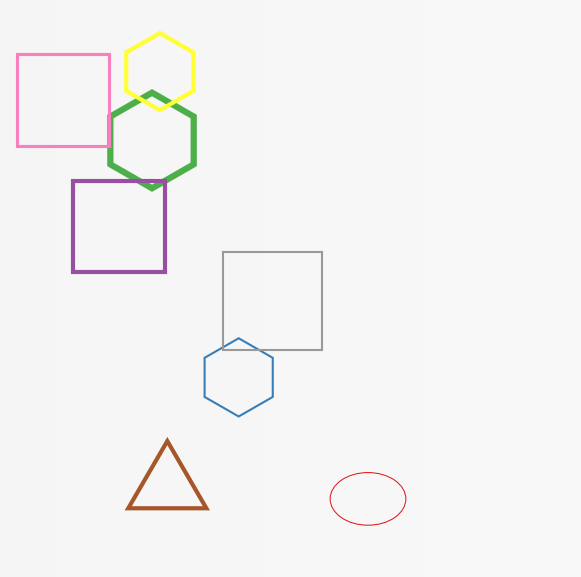[{"shape": "oval", "thickness": 0.5, "radius": 0.33, "center": [0.633, 0.135]}, {"shape": "hexagon", "thickness": 1, "radius": 0.34, "center": [0.411, 0.346]}, {"shape": "hexagon", "thickness": 3, "radius": 0.41, "center": [0.262, 0.756]}, {"shape": "square", "thickness": 2, "radius": 0.39, "center": [0.205, 0.608]}, {"shape": "hexagon", "thickness": 2, "radius": 0.33, "center": [0.275, 0.875]}, {"shape": "triangle", "thickness": 2, "radius": 0.39, "center": [0.288, 0.158]}, {"shape": "square", "thickness": 1.5, "radius": 0.4, "center": [0.108, 0.825]}, {"shape": "square", "thickness": 1, "radius": 0.43, "center": [0.469, 0.478]}]